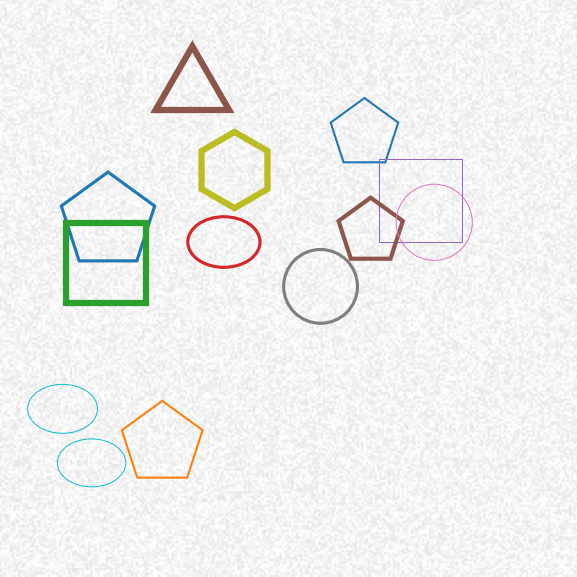[{"shape": "pentagon", "thickness": 1, "radius": 0.31, "center": [0.631, 0.768]}, {"shape": "pentagon", "thickness": 1.5, "radius": 0.42, "center": [0.187, 0.616]}, {"shape": "pentagon", "thickness": 1, "radius": 0.37, "center": [0.281, 0.231]}, {"shape": "square", "thickness": 3, "radius": 0.35, "center": [0.184, 0.544]}, {"shape": "oval", "thickness": 1.5, "radius": 0.31, "center": [0.388, 0.58]}, {"shape": "square", "thickness": 0.5, "radius": 0.36, "center": [0.729, 0.653]}, {"shape": "triangle", "thickness": 3, "radius": 0.37, "center": [0.333, 0.845]}, {"shape": "pentagon", "thickness": 2, "radius": 0.29, "center": [0.642, 0.598]}, {"shape": "circle", "thickness": 0.5, "radius": 0.33, "center": [0.752, 0.614]}, {"shape": "circle", "thickness": 1.5, "radius": 0.32, "center": [0.555, 0.503]}, {"shape": "hexagon", "thickness": 3, "radius": 0.33, "center": [0.406, 0.705]}, {"shape": "oval", "thickness": 0.5, "radius": 0.3, "center": [0.159, 0.198]}, {"shape": "oval", "thickness": 0.5, "radius": 0.3, "center": [0.108, 0.291]}]